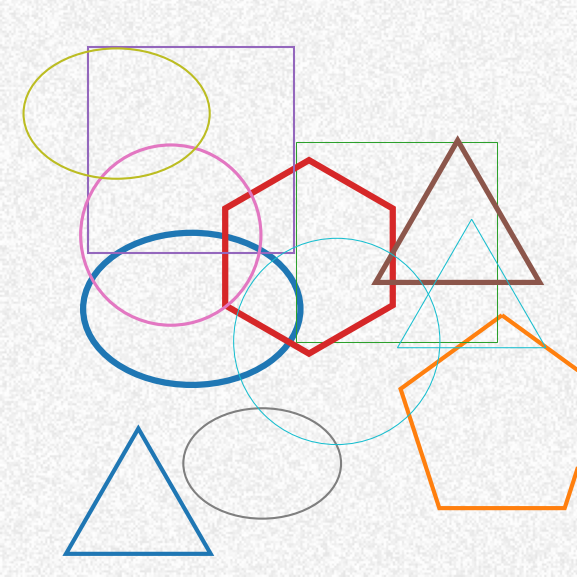[{"shape": "triangle", "thickness": 2, "radius": 0.72, "center": [0.24, 0.112]}, {"shape": "oval", "thickness": 3, "radius": 0.94, "center": [0.332, 0.464]}, {"shape": "pentagon", "thickness": 2, "radius": 0.92, "center": [0.869, 0.269]}, {"shape": "square", "thickness": 0.5, "radius": 0.87, "center": [0.686, 0.58]}, {"shape": "hexagon", "thickness": 3, "radius": 0.84, "center": [0.535, 0.554]}, {"shape": "square", "thickness": 1, "radius": 0.89, "center": [0.331, 0.74]}, {"shape": "triangle", "thickness": 2.5, "radius": 0.82, "center": [0.793, 0.592]}, {"shape": "circle", "thickness": 1.5, "radius": 0.78, "center": [0.296, 0.592]}, {"shape": "oval", "thickness": 1, "radius": 0.68, "center": [0.454, 0.197]}, {"shape": "oval", "thickness": 1, "radius": 0.81, "center": [0.202, 0.802]}, {"shape": "triangle", "thickness": 0.5, "radius": 0.74, "center": [0.817, 0.471]}, {"shape": "circle", "thickness": 0.5, "radius": 0.89, "center": [0.583, 0.408]}]